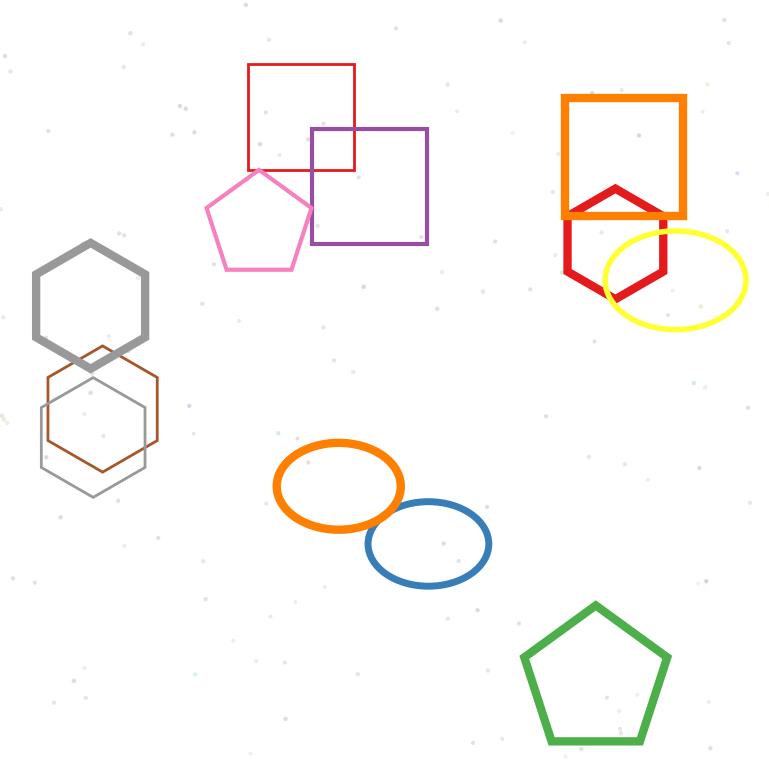[{"shape": "hexagon", "thickness": 3, "radius": 0.36, "center": [0.799, 0.683]}, {"shape": "square", "thickness": 1, "radius": 0.35, "center": [0.391, 0.848]}, {"shape": "oval", "thickness": 2.5, "radius": 0.39, "center": [0.556, 0.294]}, {"shape": "pentagon", "thickness": 3, "radius": 0.49, "center": [0.774, 0.116]}, {"shape": "square", "thickness": 1.5, "radius": 0.37, "center": [0.48, 0.758]}, {"shape": "oval", "thickness": 3, "radius": 0.4, "center": [0.44, 0.368]}, {"shape": "square", "thickness": 3, "radius": 0.38, "center": [0.811, 0.796]}, {"shape": "oval", "thickness": 2, "radius": 0.46, "center": [0.877, 0.636]}, {"shape": "hexagon", "thickness": 1, "radius": 0.41, "center": [0.133, 0.469]}, {"shape": "pentagon", "thickness": 1.5, "radius": 0.36, "center": [0.336, 0.708]}, {"shape": "hexagon", "thickness": 3, "radius": 0.41, "center": [0.118, 0.603]}, {"shape": "hexagon", "thickness": 1, "radius": 0.39, "center": [0.121, 0.432]}]